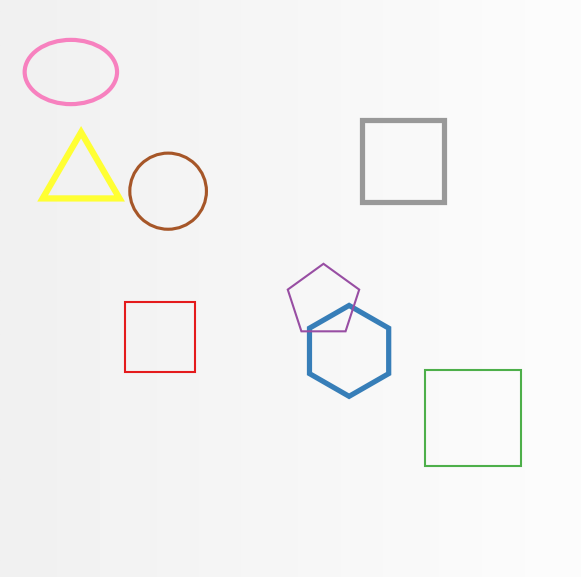[{"shape": "square", "thickness": 1, "radius": 0.3, "center": [0.275, 0.416]}, {"shape": "hexagon", "thickness": 2.5, "radius": 0.39, "center": [0.601, 0.392]}, {"shape": "square", "thickness": 1, "radius": 0.42, "center": [0.814, 0.275]}, {"shape": "pentagon", "thickness": 1, "radius": 0.32, "center": [0.557, 0.478]}, {"shape": "triangle", "thickness": 3, "radius": 0.38, "center": [0.14, 0.694]}, {"shape": "circle", "thickness": 1.5, "radius": 0.33, "center": [0.289, 0.668]}, {"shape": "oval", "thickness": 2, "radius": 0.4, "center": [0.122, 0.874]}, {"shape": "square", "thickness": 2.5, "radius": 0.35, "center": [0.694, 0.721]}]